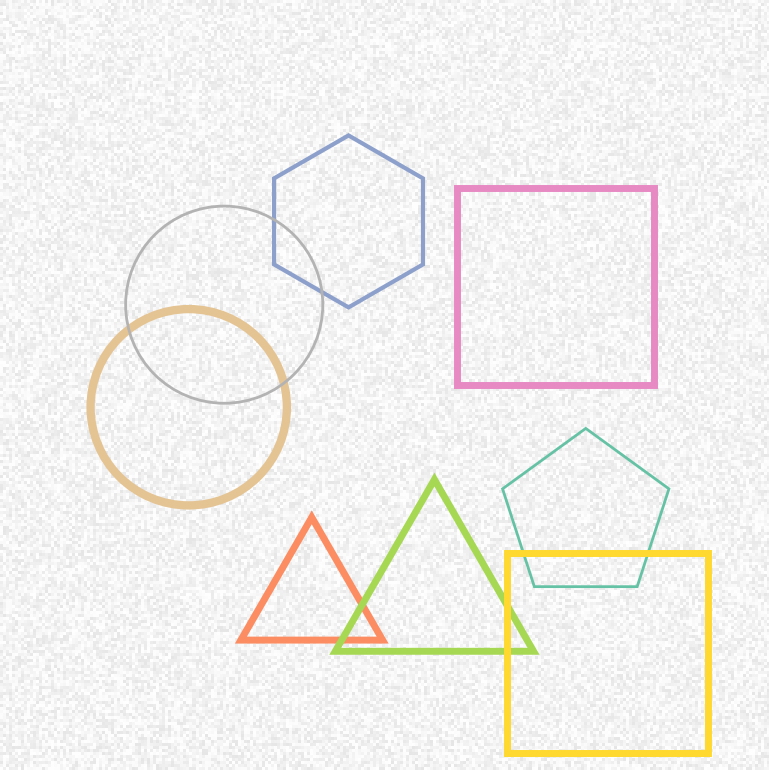[{"shape": "pentagon", "thickness": 1, "radius": 0.57, "center": [0.761, 0.33]}, {"shape": "triangle", "thickness": 2.5, "radius": 0.53, "center": [0.405, 0.222]}, {"shape": "hexagon", "thickness": 1.5, "radius": 0.56, "center": [0.453, 0.712]}, {"shape": "square", "thickness": 2.5, "radius": 0.64, "center": [0.721, 0.628]}, {"shape": "triangle", "thickness": 2.5, "radius": 0.74, "center": [0.564, 0.229]}, {"shape": "square", "thickness": 2.5, "radius": 0.65, "center": [0.789, 0.152]}, {"shape": "circle", "thickness": 3, "radius": 0.64, "center": [0.245, 0.471]}, {"shape": "circle", "thickness": 1, "radius": 0.64, "center": [0.291, 0.604]}]